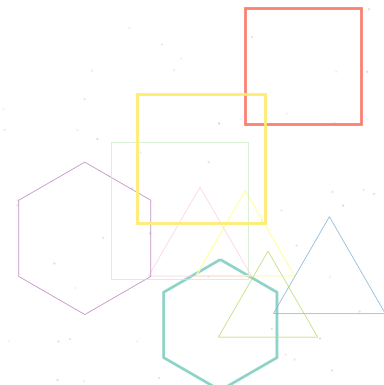[{"shape": "hexagon", "thickness": 2, "radius": 0.85, "center": [0.572, 0.156]}, {"shape": "triangle", "thickness": 1, "radius": 0.74, "center": [0.637, 0.358]}, {"shape": "square", "thickness": 2, "radius": 0.75, "center": [0.787, 0.829]}, {"shape": "triangle", "thickness": 0.5, "radius": 0.84, "center": [0.856, 0.269]}, {"shape": "triangle", "thickness": 0.5, "radius": 0.74, "center": [0.696, 0.199]}, {"shape": "triangle", "thickness": 0.5, "radius": 0.77, "center": [0.519, 0.36]}, {"shape": "hexagon", "thickness": 0.5, "radius": 0.99, "center": [0.22, 0.381]}, {"shape": "square", "thickness": 0.5, "radius": 0.89, "center": [0.466, 0.454]}, {"shape": "square", "thickness": 2, "radius": 0.83, "center": [0.522, 0.588]}]